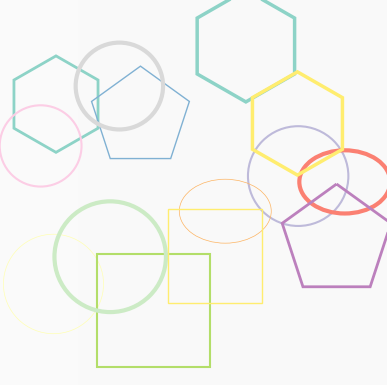[{"shape": "hexagon", "thickness": 2, "radius": 0.63, "center": [0.144, 0.73]}, {"shape": "hexagon", "thickness": 2.5, "radius": 0.73, "center": [0.635, 0.88]}, {"shape": "circle", "thickness": 0.5, "radius": 0.65, "center": [0.138, 0.262]}, {"shape": "circle", "thickness": 1.5, "radius": 0.65, "center": [0.769, 0.543]}, {"shape": "oval", "thickness": 3, "radius": 0.59, "center": [0.89, 0.528]}, {"shape": "pentagon", "thickness": 1, "radius": 0.66, "center": [0.362, 0.695]}, {"shape": "oval", "thickness": 0.5, "radius": 0.59, "center": [0.581, 0.451]}, {"shape": "square", "thickness": 1.5, "radius": 0.73, "center": [0.396, 0.194]}, {"shape": "circle", "thickness": 1.5, "radius": 0.53, "center": [0.105, 0.621]}, {"shape": "circle", "thickness": 3, "radius": 0.56, "center": [0.308, 0.777]}, {"shape": "pentagon", "thickness": 2, "radius": 0.74, "center": [0.869, 0.374]}, {"shape": "circle", "thickness": 3, "radius": 0.72, "center": [0.284, 0.333]}, {"shape": "hexagon", "thickness": 2.5, "radius": 0.67, "center": [0.768, 0.679]}, {"shape": "square", "thickness": 1, "radius": 0.61, "center": [0.554, 0.336]}]